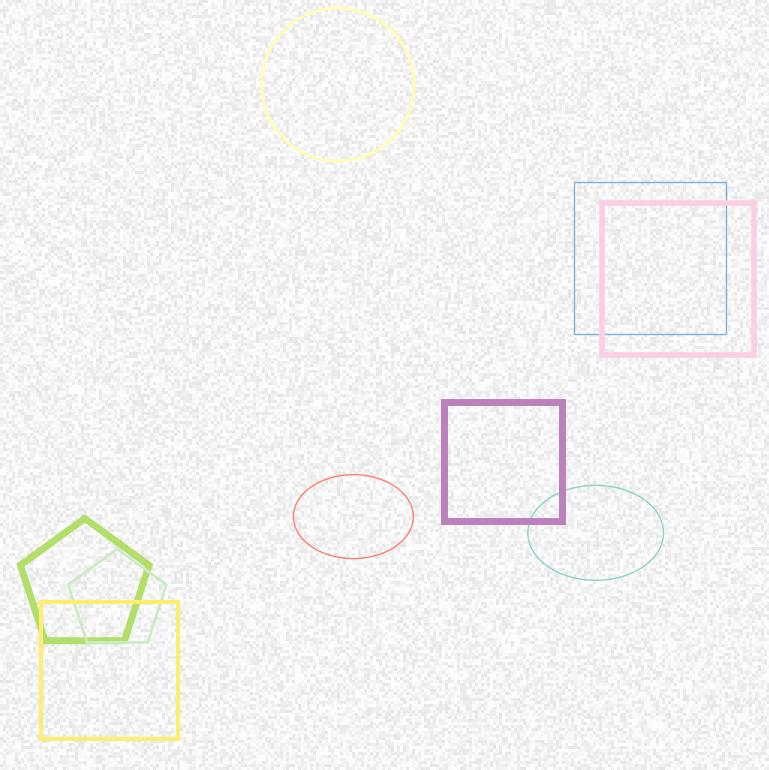[{"shape": "oval", "thickness": 0.5, "radius": 0.44, "center": [0.774, 0.308]}, {"shape": "circle", "thickness": 1, "radius": 0.5, "center": [0.439, 0.89]}, {"shape": "oval", "thickness": 0.5, "radius": 0.39, "center": [0.459, 0.329]}, {"shape": "square", "thickness": 0.5, "radius": 0.49, "center": [0.844, 0.665]}, {"shape": "pentagon", "thickness": 2.5, "radius": 0.44, "center": [0.11, 0.239]}, {"shape": "square", "thickness": 2, "radius": 0.49, "center": [0.881, 0.638]}, {"shape": "square", "thickness": 2.5, "radius": 0.38, "center": [0.653, 0.401]}, {"shape": "pentagon", "thickness": 1, "radius": 0.34, "center": [0.152, 0.22]}, {"shape": "square", "thickness": 1.5, "radius": 0.44, "center": [0.142, 0.129]}]